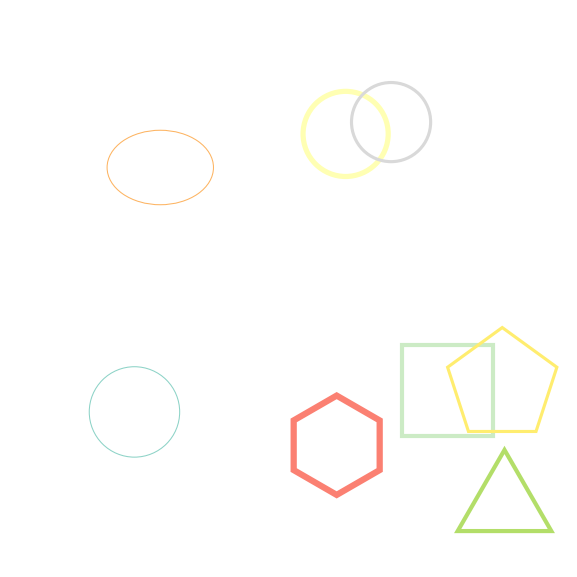[{"shape": "circle", "thickness": 0.5, "radius": 0.39, "center": [0.233, 0.286]}, {"shape": "circle", "thickness": 2.5, "radius": 0.37, "center": [0.599, 0.767]}, {"shape": "hexagon", "thickness": 3, "radius": 0.43, "center": [0.583, 0.228]}, {"shape": "oval", "thickness": 0.5, "radius": 0.46, "center": [0.278, 0.709]}, {"shape": "triangle", "thickness": 2, "radius": 0.47, "center": [0.874, 0.126]}, {"shape": "circle", "thickness": 1.5, "radius": 0.34, "center": [0.677, 0.788]}, {"shape": "square", "thickness": 2, "radius": 0.39, "center": [0.775, 0.323]}, {"shape": "pentagon", "thickness": 1.5, "radius": 0.5, "center": [0.87, 0.332]}]